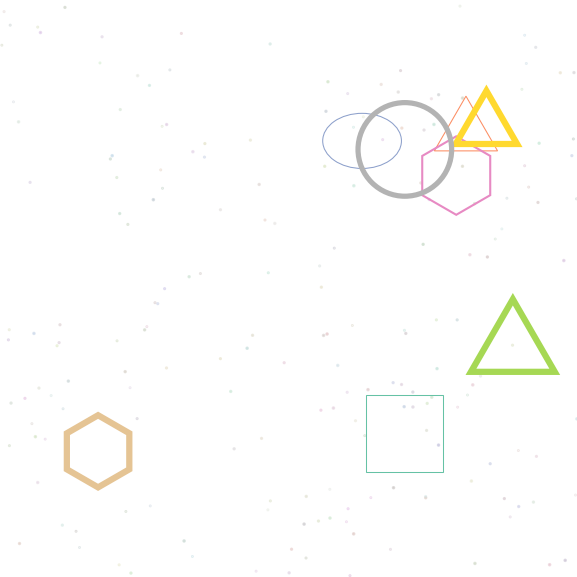[{"shape": "square", "thickness": 0.5, "radius": 0.33, "center": [0.701, 0.249]}, {"shape": "triangle", "thickness": 0.5, "radius": 0.32, "center": [0.807, 0.769]}, {"shape": "oval", "thickness": 0.5, "radius": 0.34, "center": [0.627, 0.755]}, {"shape": "hexagon", "thickness": 1, "radius": 0.34, "center": [0.79, 0.695]}, {"shape": "triangle", "thickness": 3, "radius": 0.42, "center": [0.888, 0.397]}, {"shape": "triangle", "thickness": 3, "radius": 0.31, "center": [0.842, 0.78]}, {"shape": "hexagon", "thickness": 3, "radius": 0.31, "center": [0.17, 0.218]}, {"shape": "circle", "thickness": 2.5, "radius": 0.41, "center": [0.701, 0.74]}]